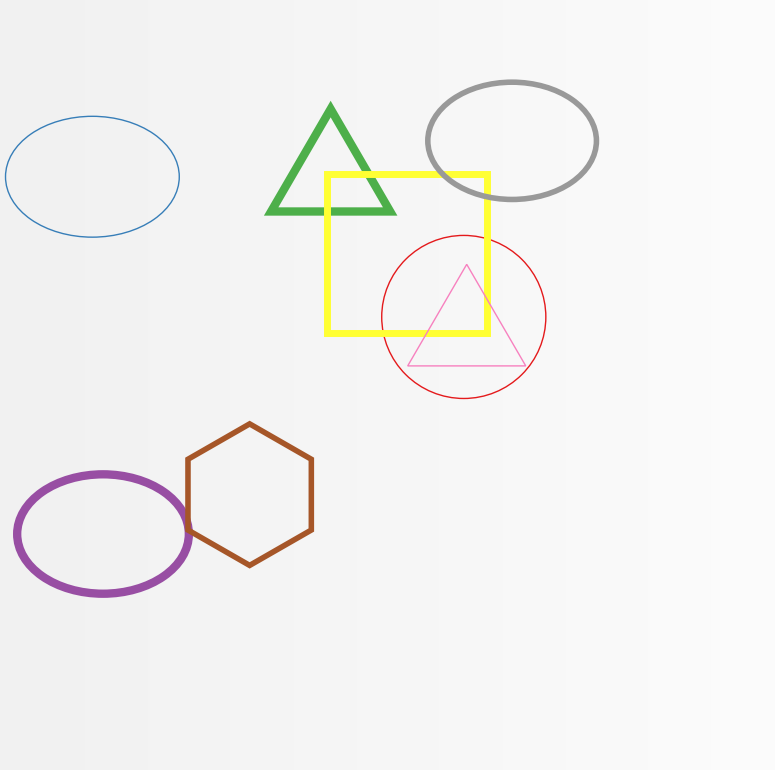[{"shape": "circle", "thickness": 0.5, "radius": 0.53, "center": [0.598, 0.588]}, {"shape": "oval", "thickness": 0.5, "radius": 0.56, "center": [0.119, 0.77]}, {"shape": "triangle", "thickness": 3, "radius": 0.44, "center": [0.427, 0.77]}, {"shape": "oval", "thickness": 3, "radius": 0.55, "center": [0.133, 0.306]}, {"shape": "square", "thickness": 2.5, "radius": 0.52, "center": [0.525, 0.671]}, {"shape": "hexagon", "thickness": 2, "radius": 0.46, "center": [0.322, 0.358]}, {"shape": "triangle", "thickness": 0.5, "radius": 0.44, "center": [0.602, 0.569]}, {"shape": "oval", "thickness": 2, "radius": 0.54, "center": [0.661, 0.817]}]